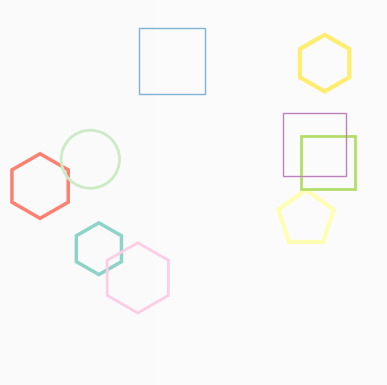[{"shape": "hexagon", "thickness": 2.5, "radius": 0.34, "center": [0.255, 0.354]}, {"shape": "pentagon", "thickness": 3, "radius": 0.37, "center": [0.79, 0.432]}, {"shape": "hexagon", "thickness": 2.5, "radius": 0.42, "center": [0.103, 0.517]}, {"shape": "square", "thickness": 1, "radius": 0.43, "center": [0.444, 0.841]}, {"shape": "square", "thickness": 2, "radius": 0.35, "center": [0.846, 0.579]}, {"shape": "hexagon", "thickness": 2, "radius": 0.46, "center": [0.356, 0.278]}, {"shape": "square", "thickness": 1, "radius": 0.41, "center": [0.811, 0.625]}, {"shape": "circle", "thickness": 2, "radius": 0.38, "center": [0.233, 0.586]}, {"shape": "hexagon", "thickness": 3, "radius": 0.37, "center": [0.838, 0.836]}]